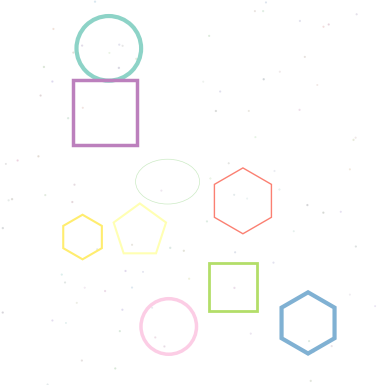[{"shape": "circle", "thickness": 3, "radius": 0.42, "center": [0.283, 0.874]}, {"shape": "pentagon", "thickness": 1.5, "radius": 0.36, "center": [0.363, 0.4]}, {"shape": "hexagon", "thickness": 1, "radius": 0.43, "center": [0.631, 0.478]}, {"shape": "hexagon", "thickness": 3, "radius": 0.4, "center": [0.8, 0.161]}, {"shape": "square", "thickness": 2, "radius": 0.31, "center": [0.606, 0.255]}, {"shape": "circle", "thickness": 2.5, "radius": 0.36, "center": [0.438, 0.152]}, {"shape": "square", "thickness": 2.5, "radius": 0.42, "center": [0.272, 0.708]}, {"shape": "oval", "thickness": 0.5, "radius": 0.42, "center": [0.435, 0.528]}, {"shape": "hexagon", "thickness": 1.5, "radius": 0.29, "center": [0.214, 0.384]}]